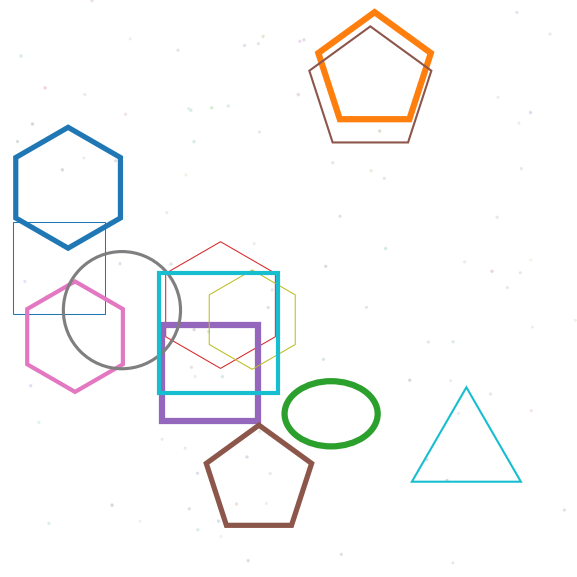[{"shape": "square", "thickness": 0.5, "radius": 0.4, "center": [0.102, 0.535]}, {"shape": "hexagon", "thickness": 2.5, "radius": 0.52, "center": [0.118, 0.674]}, {"shape": "pentagon", "thickness": 3, "radius": 0.51, "center": [0.649, 0.876]}, {"shape": "oval", "thickness": 3, "radius": 0.4, "center": [0.573, 0.283]}, {"shape": "hexagon", "thickness": 0.5, "radius": 0.55, "center": [0.382, 0.471]}, {"shape": "square", "thickness": 3, "radius": 0.42, "center": [0.364, 0.353]}, {"shape": "pentagon", "thickness": 1, "radius": 0.56, "center": [0.641, 0.842]}, {"shape": "pentagon", "thickness": 2.5, "radius": 0.48, "center": [0.448, 0.167]}, {"shape": "hexagon", "thickness": 2, "radius": 0.48, "center": [0.13, 0.416]}, {"shape": "circle", "thickness": 1.5, "radius": 0.51, "center": [0.211, 0.462]}, {"shape": "hexagon", "thickness": 0.5, "radius": 0.43, "center": [0.437, 0.446]}, {"shape": "triangle", "thickness": 1, "radius": 0.54, "center": [0.808, 0.219]}, {"shape": "square", "thickness": 2, "radius": 0.52, "center": [0.378, 0.422]}]